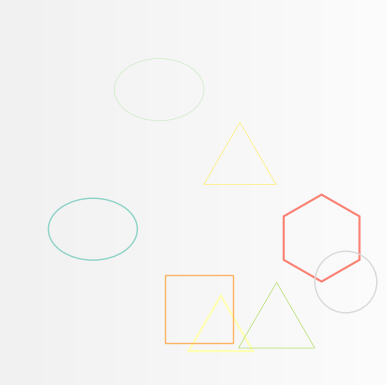[{"shape": "oval", "thickness": 1, "radius": 0.57, "center": [0.24, 0.405]}, {"shape": "triangle", "thickness": 1.5, "radius": 0.48, "center": [0.57, 0.136]}, {"shape": "hexagon", "thickness": 1.5, "radius": 0.56, "center": [0.83, 0.382]}, {"shape": "square", "thickness": 1, "radius": 0.44, "center": [0.514, 0.198]}, {"shape": "triangle", "thickness": 0.5, "radius": 0.57, "center": [0.714, 0.153]}, {"shape": "circle", "thickness": 1, "radius": 0.4, "center": [0.893, 0.268]}, {"shape": "oval", "thickness": 0.5, "radius": 0.58, "center": [0.411, 0.767]}, {"shape": "triangle", "thickness": 0.5, "radius": 0.54, "center": [0.619, 0.575]}]